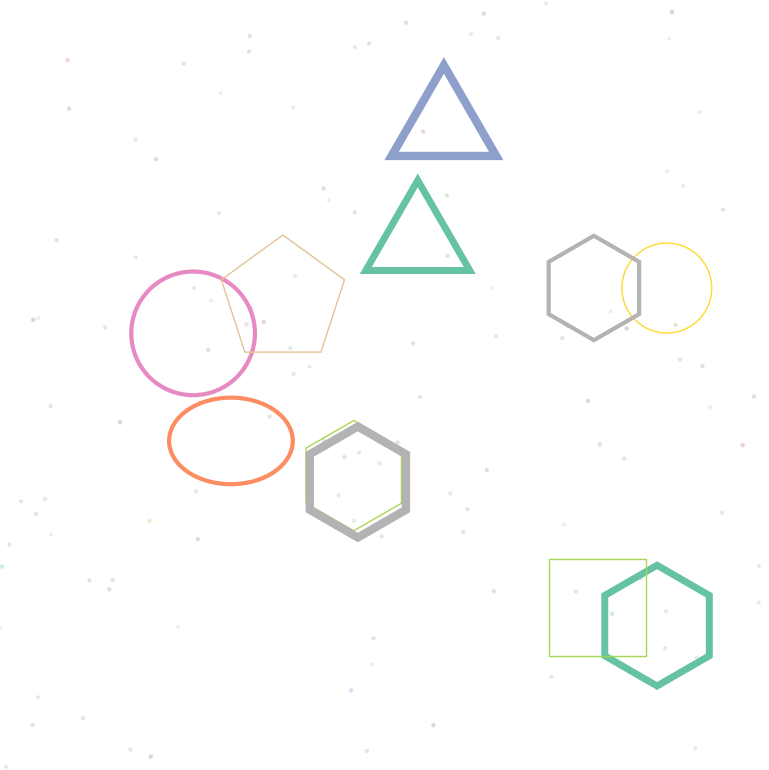[{"shape": "hexagon", "thickness": 2.5, "radius": 0.39, "center": [0.853, 0.188]}, {"shape": "triangle", "thickness": 2.5, "radius": 0.39, "center": [0.543, 0.688]}, {"shape": "oval", "thickness": 1.5, "radius": 0.4, "center": [0.3, 0.427]}, {"shape": "triangle", "thickness": 3, "radius": 0.39, "center": [0.576, 0.837]}, {"shape": "circle", "thickness": 1.5, "radius": 0.4, "center": [0.251, 0.567]}, {"shape": "hexagon", "thickness": 0.5, "radius": 0.36, "center": [0.459, 0.382]}, {"shape": "square", "thickness": 0.5, "radius": 0.31, "center": [0.776, 0.211]}, {"shape": "circle", "thickness": 0.5, "radius": 0.29, "center": [0.866, 0.626]}, {"shape": "pentagon", "thickness": 0.5, "radius": 0.42, "center": [0.367, 0.611]}, {"shape": "hexagon", "thickness": 3, "radius": 0.36, "center": [0.465, 0.374]}, {"shape": "hexagon", "thickness": 1.5, "radius": 0.34, "center": [0.771, 0.626]}]